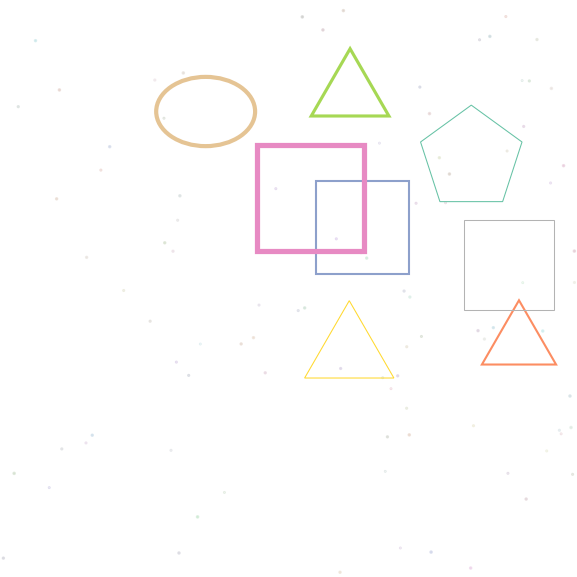[{"shape": "pentagon", "thickness": 0.5, "radius": 0.46, "center": [0.816, 0.725]}, {"shape": "triangle", "thickness": 1, "radius": 0.37, "center": [0.899, 0.405]}, {"shape": "square", "thickness": 1, "radius": 0.4, "center": [0.628, 0.605]}, {"shape": "square", "thickness": 2.5, "radius": 0.46, "center": [0.538, 0.656]}, {"shape": "triangle", "thickness": 1.5, "radius": 0.39, "center": [0.606, 0.837]}, {"shape": "triangle", "thickness": 0.5, "radius": 0.45, "center": [0.605, 0.389]}, {"shape": "oval", "thickness": 2, "radius": 0.43, "center": [0.356, 0.806]}, {"shape": "square", "thickness": 0.5, "radius": 0.39, "center": [0.882, 0.541]}]